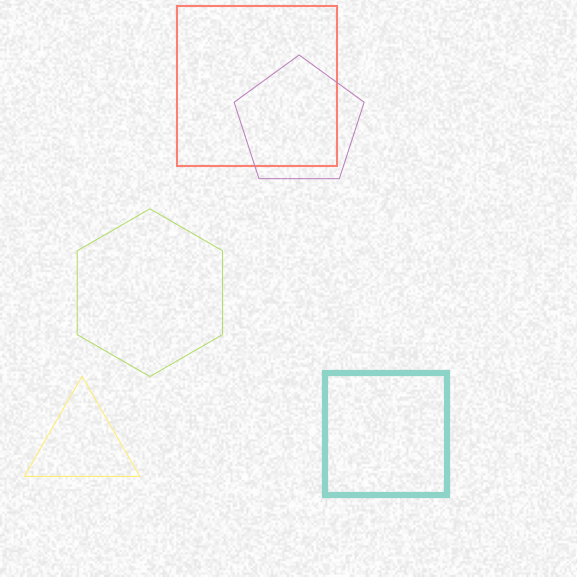[{"shape": "square", "thickness": 3, "radius": 0.53, "center": [0.668, 0.248]}, {"shape": "square", "thickness": 1, "radius": 0.69, "center": [0.445, 0.85]}, {"shape": "hexagon", "thickness": 0.5, "radius": 0.73, "center": [0.26, 0.492]}, {"shape": "pentagon", "thickness": 0.5, "radius": 0.59, "center": [0.518, 0.786]}, {"shape": "triangle", "thickness": 0.5, "radius": 0.58, "center": [0.142, 0.232]}]